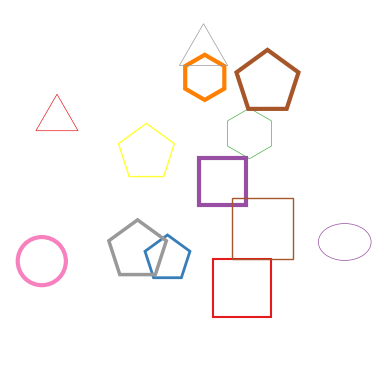[{"shape": "square", "thickness": 1.5, "radius": 0.38, "center": [0.628, 0.251]}, {"shape": "triangle", "thickness": 0.5, "radius": 0.32, "center": [0.148, 0.692]}, {"shape": "pentagon", "thickness": 2, "radius": 0.31, "center": [0.435, 0.328]}, {"shape": "hexagon", "thickness": 0.5, "radius": 0.33, "center": [0.648, 0.653]}, {"shape": "oval", "thickness": 0.5, "radius": 0.34, "center": [0.895, 0.371]}, {"shape": "square", "thickness": 3, "radius": 0.31, "center": [0.578, 0.529]}, {"shape": "hexagon", "thickness": 3, "radius": 0.29, "center": [0.532, 0.799]}, {"shape": "pentagon", "thickness": 1, "radius": 0.38, "center": [0.38, 0.603]}, {"shape": "pentagon", "thickness": 3, "radius": 0.42, "center": [0.695, 0.786]}, {"shape": "square", "thickness": 1, "radius": 0.39, "center": [0.682, 0.406]}, {"shape": "circle", "thickness": 3, "radius": 0.31, "center": [0.109, 0.322]}, {"shape": "triangle", "thickness": 0.5, "radius": 0.36, "center": [0.529, 0.866]}, {"shape": "pentagon", "thickness": 2.5, "radius": 0.39, "center": [0.357, 0.35]}]